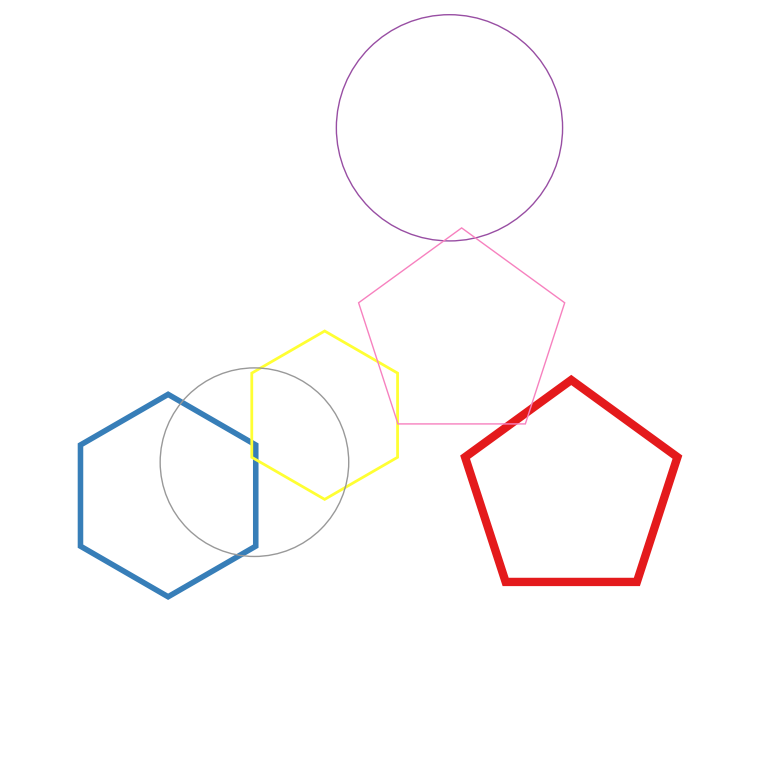[{"shape": "pentagon", "thickness": 3, "radius": 0.72, "center": [0.742, 0.362]}, {"shape": "hexagon", "thickness": 2, "radius": 0.66, "center": [0.218, 0.356]}, {"shape": "circle", "thickness": 0.5, "radius": 0.73, "center": [0.584, 0.834]}, {"shape": "hexagon", "thickness": 1, "radius": 0.55, "center": [0.422, 0.461]}, {"shape": "pentagon", "thickness": 0.5, "radius": 0.7, "center": [0.6, 0.563]}, {"shape": "circle", "thickness": 0.5, "radius": 0.61, "center": [0.33, 0.4]}]